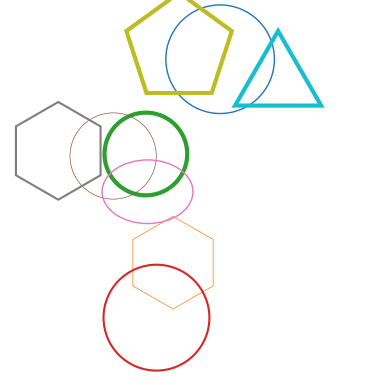[{"shape": "circle", "thickness": 1, "radius": 0.71, "center": [0.572, 0.846]}, {"shape": "hexagon", "thickness": 0.5, "radius": 0.6, "center": [0.449, 0.318]}, {"shape": "circle", "thickness": 3, "radius": 0.54, "center": [0.379, 0.6]}, {"shape": "circle", "thickness": 1.5, "radius": 0.69, "center": [0.406, 0.175]}, {"shape": "circle", "thickness": 0.5, "radius": 0.56, "center": [0.294, 0.595]}, {"shape": "oval", "thickness": 1, "radius": 0.59, "center": [0.383, 0.502]}, {"shape": "hexagon", "thickness": 1.5, "radius": 0.63, "center": [0.151, 0.608]}, {"shape": "pentagon", "thickness": 3, "radius": 0.72, "center": [0.465, 0.875]}, {"shape": "triangle", "thickness": 3, "radius": 0.65, "center": [0.722, 0.79]}]